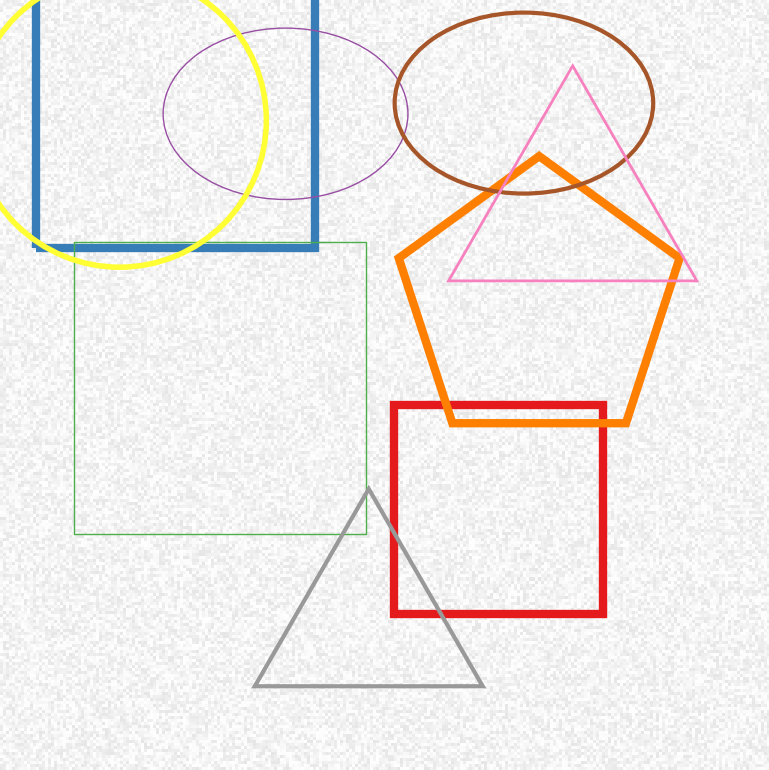[{"shape": "square", "thickness": 3, "radius": 0.68, "center": [0.647, 0.339]}, {"shape": "square", "thickness": 3, "radius": 0.91, "center": [0.228, 0.859]}, {"shape": "square", "thickness": 0.5, "radius": 0.95, "center": [0.285, 0.497]}, {"shape": "oval", "thickness": 0.5, "radius": 0.79, "center": [0.371, 0.852]}, {"shape": "pentagon", "thickness": 3, "radius": 0.96, "center": [0.7, 0.605]}, {"shape": "circle", "thickness": 2, "radius": 0.95, "center": [0.155, 0.844]}, {"shape": "oval", "thickness": 1.5, "radius": 0.84, "center": [0.68, 0.866]}, {"shape": "triangle", "thickness": 1, "radius": 0.93, "center": [0.744, 0.728]}, {"shape": "triangle", "thickness": 1.5, "radius": 0.85, "center": [0.479, 0.194]}]